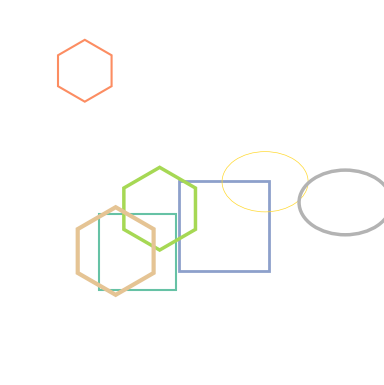[{"shape": "square", "thickness": 1.5, "radius": 0.5, "center": [0.358, 0.345]}, {"shape": "hexagon", "thickness": 1.5, "radius": 0.4, "center": [0.22, 0.816]}, {"shape": "square", "thickness": 2, "radius": 0.58, "center": [0.581, 0.413]}, {"shape": "hexagon", "thickness": 2.5, "radius": 0.54, "center": [0.415, 0.458]}, {"shape": "oval", "thickness": 0.5, "radius": 0.56, "center": [0.689, 0.528]}, {"shape": "hexagon", "thickness": 3, "radius": 0.57, "center": [0.3, 0.348]}, {"shape": "oval", "thickness": 2.5, "radius": 0.6, "center": [0.897, 0.474]}]